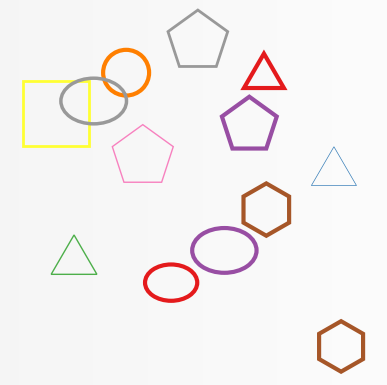[{"shape": "triangle", "thickness": 3, "radius": 0.3, "center": [0.681, 0.801]}, {"shape": "oval", "thickness": 3, "radius": 0.34, "center": [0.442, 0.266]}, {"shape": "triangle", "thickness": 0.5, "radius": 0.34, "center": [0.862, 0.552]}, {"shape": "triangle", "thickness": 1, "radius": 0.34, "center": [0.191, 0.322]}, {"shape": "pentagon", "thickness": 3, "radius": 0.37, "center": [0.643, 0.674]}, {"shape": "oval", "thickness": 3, "radius": 0.42, "center": [0.579, 0.35]}, {"shape": "circle", "thickness": 3, "radius": 0.3, "center": [0.325, 0.811]}, {"shape": "square", "thickness": 2, "radius": 0.42, "center": [0.145, 0.706]}, {"shape": "hexagon", "thickness": 3, "radius": 0.34, "center": [0.687, 0.456]}, {"shape": "hexagon", "thickness": 3, "radius": 0.33, "center": [0.88, 0.1]}, {"shape": "pentagon", "thickness": 1, "radius": 0.41, "center": [0.368, 0.594]}, {"shape": "pentagon", "thickness": 2, "radius": 0.41, "center": [0.511, 0.893]}, {"shape": "oval", "thickness": 2.5, "radius": 0.42, "center": [0.242, 0.738]}]